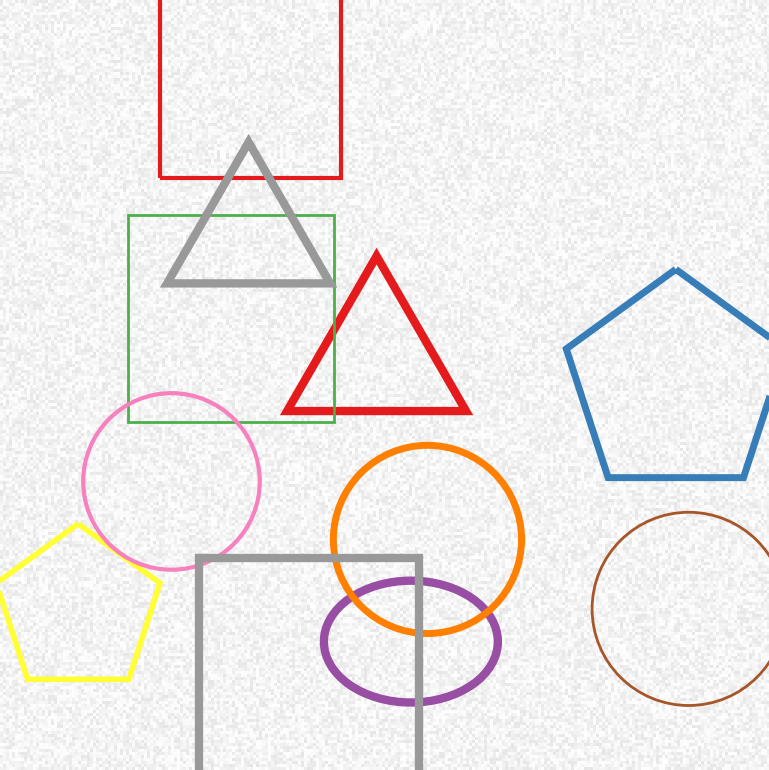[{"shape": "square", "thickness": 1.5, "radius": 0.59, "center": [0.325, 0.886]}, {"shape": "triangle", "thickness": 3, "radius": 0.67, "center": [0.489, 0.533]}, {"shape": "pentagon", "thickness": 2.5, "radius": 0.75, "center": [0.878, 0.501]}, {"shape": "square", "thickness": 1, "radius": 0.67, "center": [0.3, 0.586]}, {"shape": "oval", "thickness": 3, "radius": 0.56, "center": [0.534, 0.167]}, {"shape": "circle", "thickness": 2.5, "radius": 0.61, "center": [0.555, 0.299]}, {"shape": "pentagon", "thickness": 2, "radius": 0.56, "center": [0.102, 0.208]}, {"shape": "circle", "thickness": 1, "radius": 0.63, "center": [0.894, 0.209]}, {"shape": "circle", "thickness": 1.5, "radius": 0.57, "center": [0.223, 0.375]}, {"shape": "square", "thickness": 3, "radius": 0.71, "center": [0.401, 0.132]}, {"shape": "triangle", "thickness": 3, "radius": 0.61, "center": [0.323, 0.693]}]